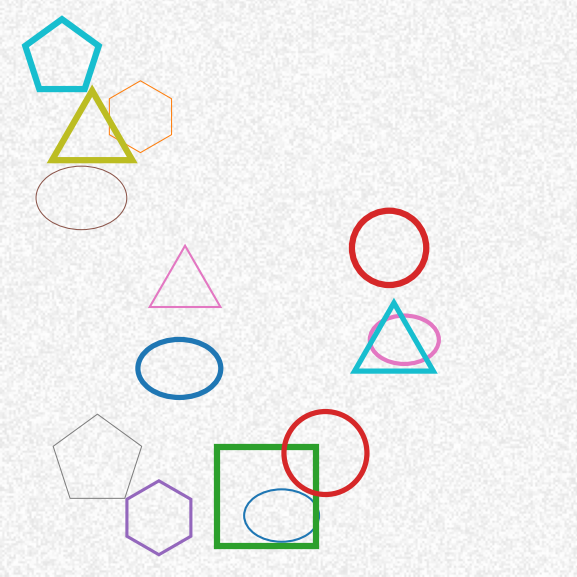[{"shape": "oval", "thickness": 1, "radius": 0.32, "center": [0.488, 0.106]}, {"shape": "oval", "thickness": 2.5, "radius": 0.36, "center": [0.311, 0.361]}, {"shape": "hexagon", "thickness": 0.5, "radius": 0.31, "center": [0.243, 0.797]}, {"shape": "square", "thickness": 3, "radius": 0.43, "center": [0.461, 0.139]}, {"shape": "circle", "thickness": 3, "radius": 0.32, "center": [0.674, 0.57]}, {"shape": "circle", "thickness": 2.5, "radius": 0.36, "center": [0.564, 0.215]}, {"shape": "hexagon", "thickness": 1.5, "radius": 0.32, "center": [0.275, 0.103]}, {"shape": "oval", "thickness": 0.5, "radius": 0.39, "center": [0.141, 0.656]}, {"shape": "oval", "thickness": 2, "radius": 0.3, "center": [0.7, 0.411]}, {"shape": "triangle", "thickness": 1, "radius": 0.35, "center": [0.32, 0.503]}, {"shape": "pentagon", "thickness": 0.5, "radius": 0.4, "center": [0.169, 0.201]}, {"shape": "triangle", "thickness": 3, "radius": 0.4, "center": [0.16, 0.762]}, {"shape": "pentagon", "thickness": 3, "radius": 0.33, "center": [0.107, 0.899]}, {"shape": "triangle", "thickness": 2.5, "radius": 0.39, "center": [0.682, 0.396]}]